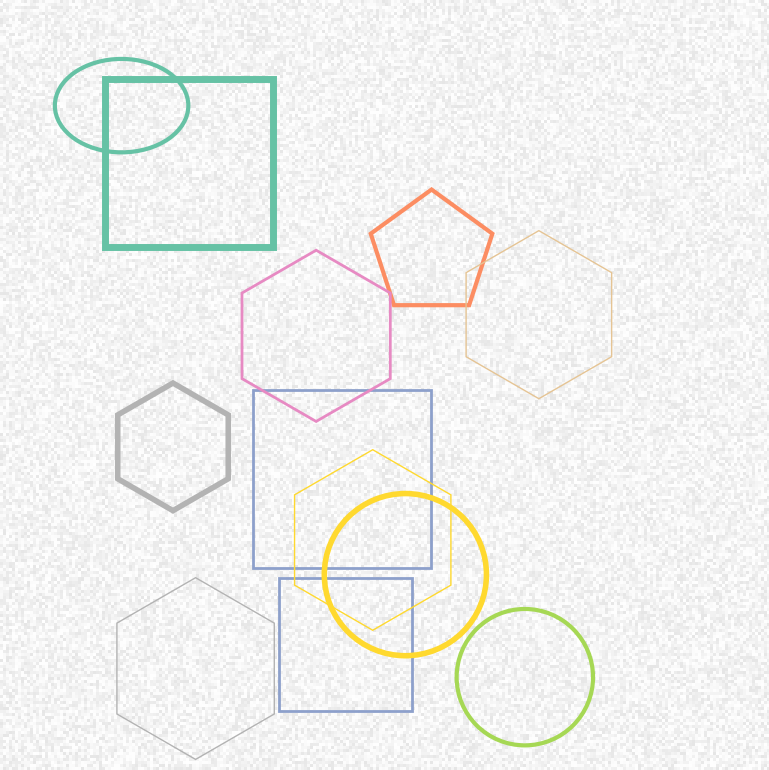[{"shape": "oval", "thickness": 1.5, "radius": 0.43, "center": [0.158, 0.863]}, {"shape": "square", "thickness": 2.5, "radius": 0.55, "center": [0.245, 0.789]}, {"shape": "pentagon", "thickness": 1.5, "radius": 0.42, "center": [0.56, 0.671]}, {"shape": "square", "thickness": 1, "radius": 0.43, "center": [0.448, 0.163]}, {"shape": "square", "thickness": 1, "radius": 0.58, "center": [0.444, 0.378]}, {"shape": "hexagon", "thickness": 1, "radius": 0.56, "center": [0.411, 0.564]}, {"shape": "circle", "thickness": 1.5, "radius": 0.44, "center": [0.682, 0.121]}, {"shape": "hexagon", "thickness": 0.5, "radius": 0.59, "center": [0.484, 0.299]}, {"shape": "circle", "thickness": 2, "radius": 0.53, "center": [0.526, 0.254]}, {"shape": "hexagon", "thickness": 0.5, "radius": 0.55, "center": [0.7, 0.591]}, {"shape": "hexagon", "thickness": 2, "radius": 0.41, "center": [0.225, 0.42]}, {"shape": "hexagon", "thickness": 0.5, "radius": 0.59, "center": [0.254, 0.132]}]